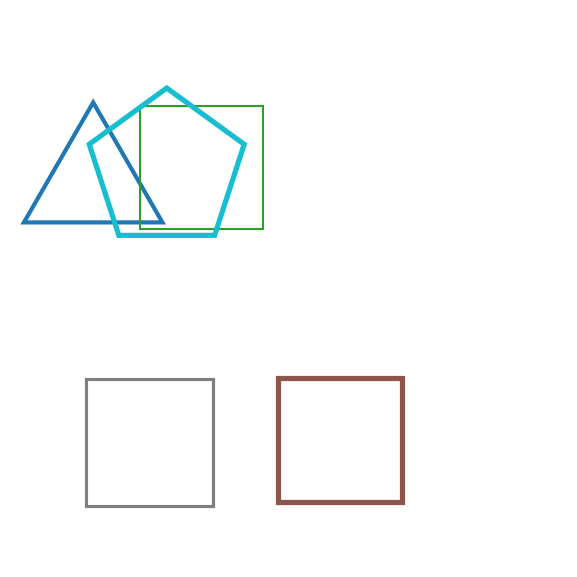[{"shape": "triangle", "thickness": 2, "radius": 0.69, "center": [0.161, 0.683]}, {"shape": "square", "thickness": 1, "radius": 0.53, "center": [0.348, 0.709]}, {"shape": "square", "thickness": 2.5, "radius": 0.54, "center": [0.589, 0.238]}, {"shape": "square", "thickness": 1.5, "radius": 0.55, "center": [0.258, 0.233]}, {"shape": "pentagon", "thickness": 2.5, "radius": 0.71, "center": [0.289, 0.706]}]